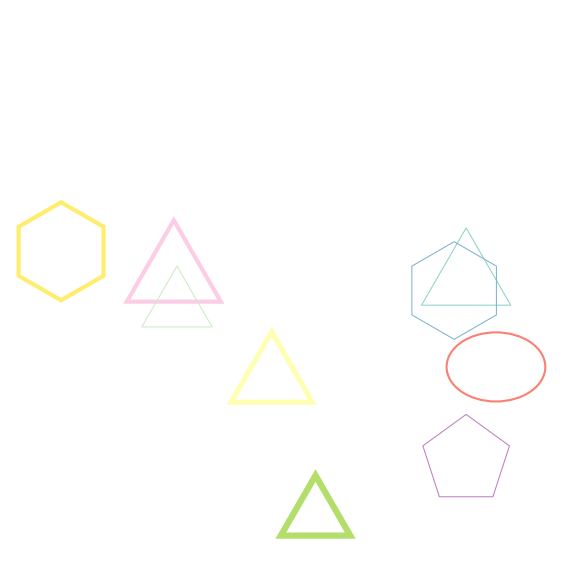[{"shape": "triangle", "thickness": 0.5, "radius": 0.45, "center": [0.807, 0.515]}, {"shape": "triangle", "thickness": 2.5, "radius": 0.41, "center": [0.47, 0.343]}, {"shape": "oval", "thickness": 1, "radius": 0.43, "center": [0.859, 0.364]}, {"shape": "hexagon", "thickness": 0.5, "radius": 0.42, "center": [0.786, 0.496]}, {"shape": "triangle", "thickness": 3, "radius": 0.35, "center": [0.546, 0.106]}, {"shape": "triangle", "thickness": 2, "radius": 0.47, "center": [0.301, 0.524]}, {"shape": "pentagon", "thickness": 0.5, "radius": 0.39, "center": [0.807, 0.203]}, {"shape": "triangle", "thickness": 0.5, "radius": 0.35, "center": [0.306, 0.468]}, {"shape": "hexagon", "thickness": 2, "radius": 0.42, "center": [0.106, 0.564]}]